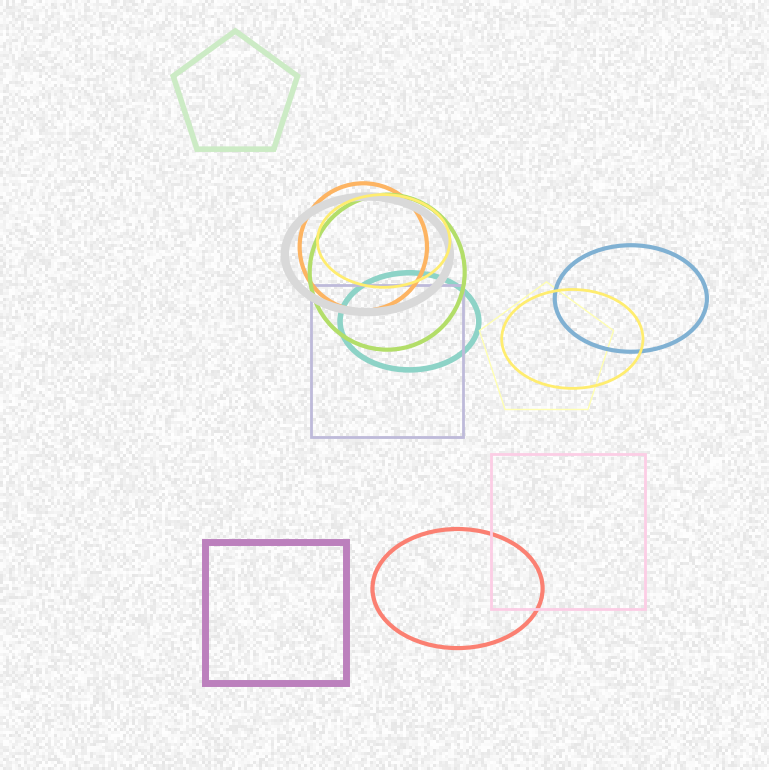[{"shape": "oval", "thickness": 2, "radius": 0.45, "center": [0.532, 0.583]}, {"shape": "pentagon", "thickness": 0.5, "radius": 0.46, "center": [0.71, 0.542]}, {"shape": "square", "thickness": 1, "radius": 0.49, "center": [0.503, 0.531]}, {"shape": "oval", "thickness": 1.5, "radius": 0.55, "center": [0.594, 0.236]}, {"shape": "oval", "thickness": 1.5, "radius": 0.49, "center": [0.819, 0.612]}, {"shape": "circle", "thickness": 1.5, "radius": 0.41, "center": [0.472, 0.679]}, {"shape": "circle", "thickness": 1.5, "radius": 0.5, "center": [0.503, 0.646]}, {"shape": "square", "thickness": 1, "radius": 0.5, "center": [0.738, 0.31]}, {"shape": "oval", "thickness": 3, "radius": 0.54, "center": [0.477, 0.67]}, {"shape": "square", "thickness": 2.5, "radius": 0.46, "center": [0.358, 0.205]}, {"shape": "pentagon", "thickness": 2, "radius": 0.42, "center": [0.306, 0.875]}, {"shape": "oval", "thickness": 1, "radius": 0.46, "center": [0.743, 0.56]}, {"shape": "oval", "thickness": 1, "radius": 0.43, "center": [0.498, 0.687]}]